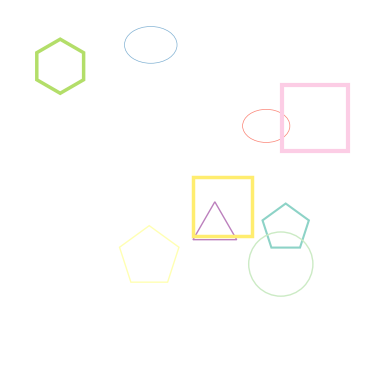[{"shape": "pentagon", "thickness": 1.5, "radius": 0.32, "center": [0.742, 0.408]}, {"shape": "pentagon", "thickness": 1, "radius": 0.41, "center": [0.388, 0.333]}, {"shape": "oval", "thickness": 0.5, "radius": 0.31, "center": [0.691, 0.673]}, {"shape": "oval", "thickness": 0.5, "radius": 0.34, "center": [0.392, 0.883]}, {"shape": "hexagon", "thickness": 2.5, "radius": 0.35, "center": [0.156, 0.828]}, {"shape": "square", "thickness": 3, "radius": 0.43, "center": [0.819, 0.694]}, {"shape": "triangle", "thickness": 1, "radius": 0.33, "center": [0.558, 0.41]}, {"shape": "circle", "thickness": 1, "radius": 0.42, "center": [0.729, 0.314]}, {"shape": "square", "thickness": 2.5, "radius": 0.39, "center": [0.578, 0.464]}]